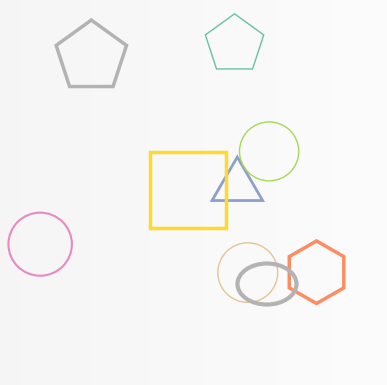[{"shape": "pentagon", "thickness": 1, "radius": 0.4, "center": [0.605, 0.885]}, {"shape": "hexagon", "thickness": 2.5, "radius": 0.41, "center": [0.817, 0.293]}, {"shape": "triangle", "thickness": 2, "radius": 0.38, "center": [0.612, 0.517]}, {"shape": "circle", "thickness": 1.5, "radius": 0.41, "center": [0.104, 0.366]}, {"shape": "circle", "thickness": 1, "radius": 0.38, "center": [0.695, 0.607]}, {"shape": "square", "thickness": 2.5, "radius": 0.49, "center": [0.485, 0.507]}, {"shape": "circle", "thickness": 1, "radius": 0.39, "center": [0.639, 0.292]}, {"shape": "pentagon", "thickness": 2.5, "radius": 0.48, "center": [0.236, 0.852]}, {"shape": "oval", "thickness": 3, "radius": 0.38, "center": [0.689, 0.262]}]